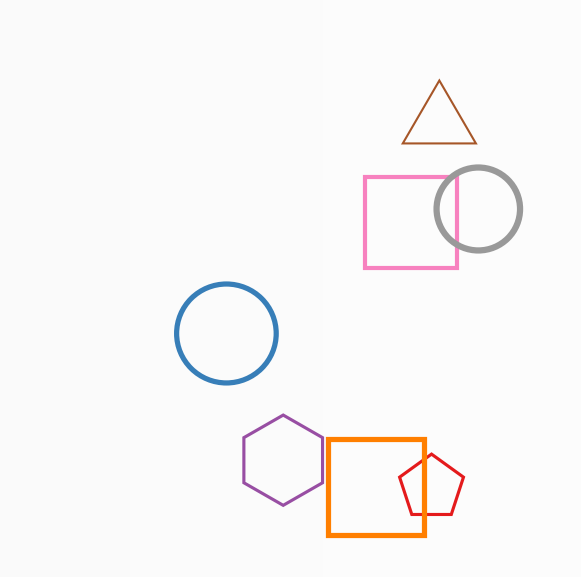[{"shape": "pentagon", "thickness": 1.5, "radius": 0.29, "center": [0.742, 0.155]}, {"shape": "circle", "thickness": 2.5, "radius": 0.43, "center": [0.39, 0.422]}, {"shape": "hexagon", "thickness": 1.5, "radius": 0.39, "center": [0.487, 0.202]}, {"shape": "square", "thickness": 2.5, "radius": 0.41, "center": [0.647, 0.156]}, {"shape": "triangle", "thickness": 1, "radius": 0.36, "center": [0.756, 0.787]}, {"shape": "square", "thickness": 2, "radius": 0.39, "center": [0.707, 0.613]}, {"shape": "circle", "thickness": 3, "radius": 0.36, "center": [0.823, 0.637]}]